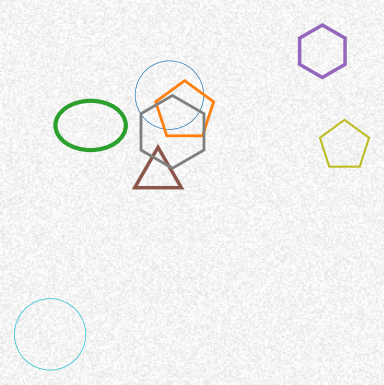[{"shape": "circle", "thickness": 0.5, "radius": 0.45, "center": [0.44, 0.753]}, {"shape": "pentagon", "thickness": 2, "radius": 0.4, "center": [0.48, 0.711]}, {"shape": "oval", "thickness": 3, "radius": 0.46, "center": [0.235, 0.674]}, {"shape": "hexagon", "thickness": 2.5, "radius": 0.34, "center": [0.837, 0.867]}, {"shape": "triangle", "thickness": 2.5, "radius": 0.35, "center": [0.41, 0.547]}, {"shape": "hexagon", "thickness": 2, "radius": 0.47, "center": [0.448, 0.657]}, {"shape": "pentagon", "thickness": 1.5, "radius": 0.34, "center": [0.895, 0.621]}, {"shape": "circle", "thickness": 0.5, "radius": 0.46, "center": [0.13, 0.132]}]